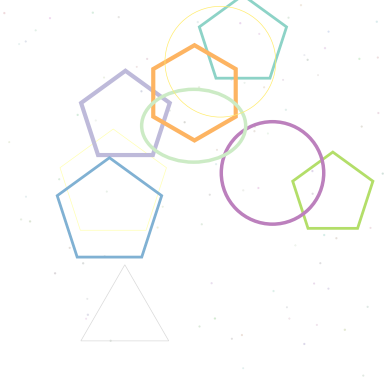[{"shape": "pentagon", "thickness": 2, "radius": 0.6, "center": [0.631, 0.893]}, {"shape": "pentagon", "thickness": 0.5, "radius": 0.73, "center": [0.294, 0.519]}, {"shape": "pentagon", "thickness": 3, "radius": 0.6, "center": [0.326, 0.695]}, {"shape": "pentagon", "thickness": 2, "radius": 0.71, "center": [0.284, 0.448]}, {"shape": "hexagon", "thickness": 3, "radius": 0.62, "center": [0.505, 0.759]}, {"shape": "pentagon", "thickness": 2, "radius": 0.55, "center": [0.864, 0.495]}, {"shape": "triangle", "thickness": 0.5, "radius": 0.66, "center": [0.324, 0.181]}, {"shape": "circle", "thickness": 2.5, "radius": 0.67, "center": [0.708, 0.551]}, {"shape": "oval", "thickness": 2.5, "radius": 0.68, "center": [0.503, 0.673]}, {"shape": "circle", "thickness": 0.5, "radius": 0.72, "center": [0.572, 0.84]}]